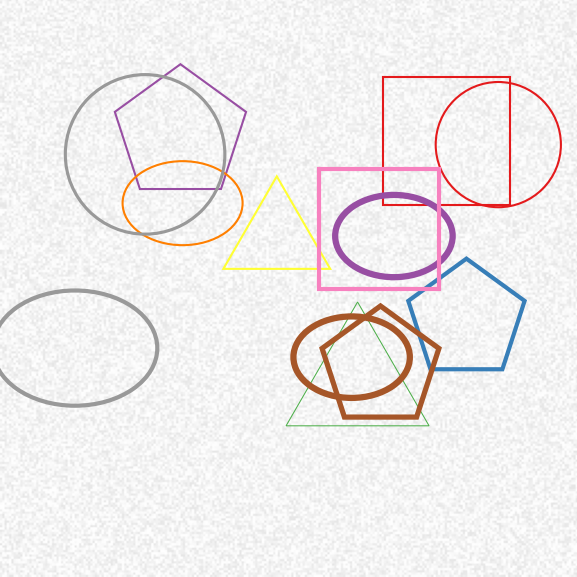[{"shape": "circle", "thickness": 1, "radius": 0.54, "center": [0.863, 0.749]}, {"shape": "square", "thickness": 1, "radius": 0.55, "center": [0.773, 0.754]}, {"shape": "pentagon", "thickness": 2, "radius": 0.53, "center": [0.808, 0.445]}, {"shape": "triangle", "thickness": 0.5, "radius": 0.71, "center": [0.619, 0.333]}, {"shape": "oval", "thickness": 3, "radius": 0.51, "center": [0.682, 0.59]}, {"shape": "pentagon", "thickness": 1, "radius": 0.6, "center": [0.312, 0.768]}, {"shape": "oval", "thickness": 1, "radius": 0.52, "center": [0.316, 0.647]}, {"shape": "triangle", "thickness": 1, "radius": 0.53, "center": [0.479, 0.587]}, {"shape": "pentagon", "thickness": 2.5, "radius": 0.53, "center": [0.659, 0.363]}, {"shape": "oval", "thickness": 3, "radius": 0.5, "center": [0.609, 0.381]}, {"shape": "square", "thickness": 2, "radius": 0.52, "center": [0.656, 0.602]}, {"shape": "oval", "thickness": 2, "radius": 0.71, "center": [0.13, 0.396]}, {"shape": "circle", "thickness": 1.5, "radius": 0.69, "center": [0.251, 0.732]}]